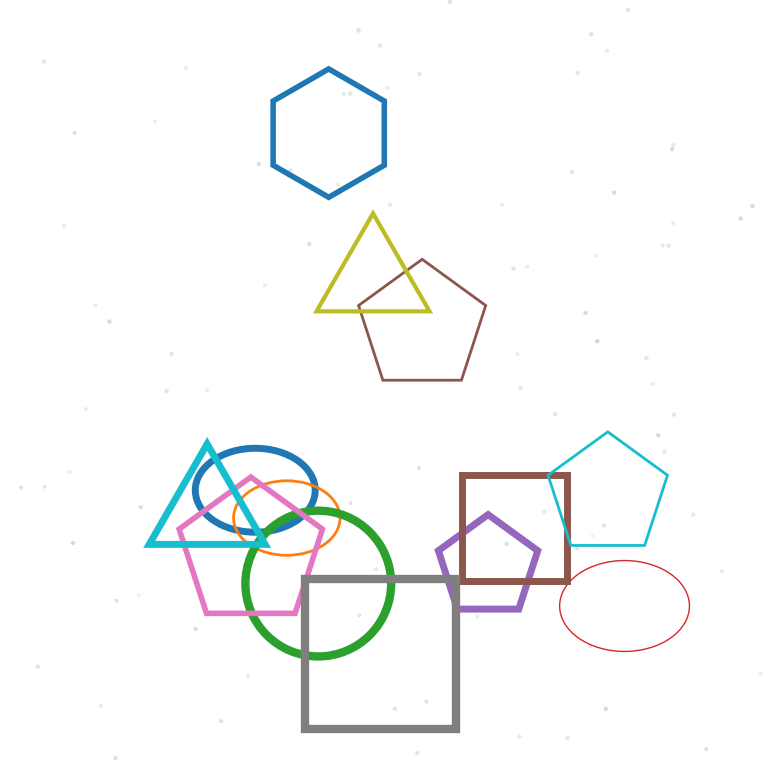[{"shape": "hexagon", "thickness": 2, "radius": 0.42, "center": [0.427, 0.827]}, {"shape": "oval", "thickness": 2.5, "radius": 0.39, "center": [0.331, 0.363]}, {"shape": "oval", "thickness": 1, "radius": 0.35, "center": [0.372, 0.327]}, {"shape": "circle", "thickness": 3, "radius": 0.47, "center": [0.413, 0.242]}, {"shape": "oval", "thickness": 0.5, "radius": 0.42, "center": [0.811, 0.213]}, {"shape": "pentagon", "thickness": 2.5, "radius": 0.34, "center": [0.634, 0.264]}, {"shape": "pentagon", "thickness": 1, "radius": 0.43, "center": [0.548, 0.576]}, {"shape": "square", "thickness": 2.5, "radius": 0.34, "center": [0.668, 0.314]}, {"shape": "pentagon", "thickness": 2, "radius": 0.49, "center": [0.326, 0.283]}, {"shape": "square", "thickness": 3, "radius": 0.49, "center": [0.494, 0.151]}, {"shape": "triangle", "thickness": 1.5, "radius": 0.42, "center": [0.484, 0.638]}, {"shape": "pentagon", "thickness": 1, "radius": 0.41, "center": [0.789, 0.358]}, {"shape": "triangle", "thickness": 2.5, "radius": 0.43, "center": [0.269, 0.336]}]